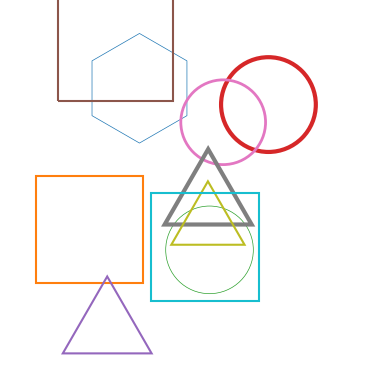[{"shape": "hexagon", "thickness": 0.5, "radius": 0.71, "center": [0.362, 0.771]}, {"shape": "square", "thickness": 1.5, "radius": 0.7, "center": [0.232, 0.403]}, {"shape": "circle", "thickness": 0.5, "radius": 0.57, "center": [0.544, 0.351]}, {"shape": "circle", "thickness": 3, "radius": 0.62, "center": [0.697, 0.728]}, {"shape": "triangle", "thickness": 1.5, "radius": 0.67, "center": [0.278, 0.149]}, {"shape": "square", "thickness": 1.5, "radius": 0.75, "center": [0.3, 0.888]}, {"shape": "circle", "thickness": 2, "radius": 0.55, "center": [0.58, 0.683]}, {"shape": "triangle", "thickness": 3, "radius": 0.65, "center": [0.541, 0.482]}, {"shape": "triangle", "thickness": 1.5, "radius": 0.55, "center": [0.54, 0.419]}, {"shape": "square", "thickness": 1.5, "radius": 0.7, "center": [0.532, 0.359]}]